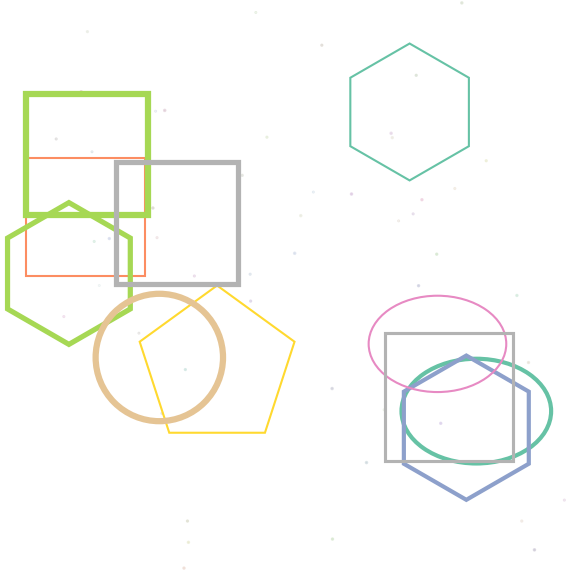[{"shape": "oval", "thickness": 2, "radius": 0.65, "center": [0.825, 0.287]}, {"shape": "hexagon", "thickness": 1, "radius": 0.59, "center": [0.709, 0.805]}, {"shape": "square", "thickness": 1, "radius": 0.51, "center": [0.148, 0.623]}, {"shape": "hexagon", "thickness": 2, "radius": 0.62, "center": [0.807, 0.259]}, {"shape": "oval", "thickness": 1, "radius": 0.6, "center": [0.758, 0.404]}, {"shape": "square", "thickness": 3, "radius": 0.53, "center": [0.151, 0.732]}, {"shape": "hexagon", "thickness": 2.5, "radius": 0.61, "center": [0.119, 0.526]}, {"shape": "pentagon", "thickness": 1, "radius": 0.7, "center": [0.376, 0.364]}, {"shape": "circle", "thickness": 3, "radius": 0.55, "center": [0.276, 0.38]}, {"shape": "square", "thickness": 1.5, "radius": 0.55, "center": [0.777, 0.311]}, {"shape": "square", "thickness": 2.5, "radius": 0.53, "center": [0.306, 0.613]}]